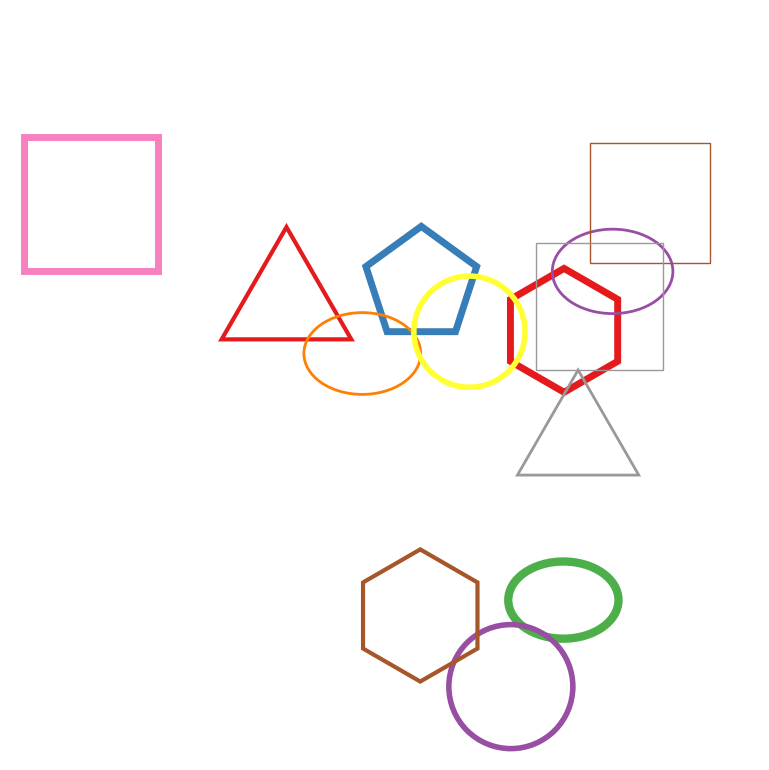[{"shape": "triangle", "thickness": 1.5, "radius": 0.49, "center": [0.372, 0.608]}, {"shape": "hexagon", "thickness": 2.5, "radius": 0.4, "center": [0.733, 0.571]}, {"shape": "pentagon", "thickness": 2.5, "radius": 0.38, "center": [0.547, 0.63]}, {"shape": "oval", "thickness": 3, "radius": 0.36, "center": [0.732, 0.221]}, {"shape": "oval", "thickness": 1, "radius": 0.39, "center": [0.796, 0.648]}, {"shape": "circle", "thickness": 2, "radius": 0.4, "center": [0.663, 0.108]}, {"shape": "oval", "thickness": 1, "radius": 0.38, "center": [0.471, 0.541]}, {"shape": "circle", "thickness": 2, "radius": 0.36, "center": [0.61, 0.569]}, {"shape": "square", "thickness": 0.5, "radius": 0.39, "center": [0.844, 0.736]}, {"shape": "hexagon", "thickness": 1.5, "radius": 0.43, "center": [0.546, 0.201]}, {"shape": "square", "thickness": 2.5, "radius": 0.43, "center": [0.118, 0.735]}, {"shape": "triangle", "thickness": 1, "radius": 0.45, "center": [0.751, 0.428]}, {"shape": "square", "thickness": 0.5, "radius": 0.41, "center": [0.778, 0.602]}]